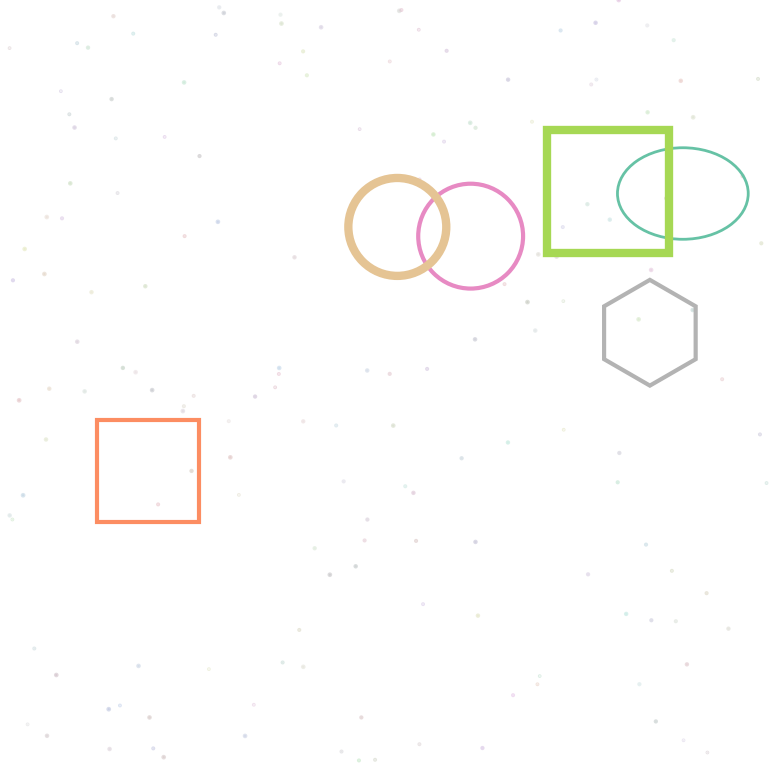[{"shape": "oval", "thickness": 1, "radius": 0.42, "center": [0.887, 0.749]}, {"shape": "square", "thickness": 1.5, "radius": 0.33, "center": [0.192, 0.388]}, {"shape": "circle", "thickness": 1.5, "radius": 0.34, "center": [0.611, 0.693]}, {"shape": "square", "thickness": 3, "radius": 0.4, "center": [0.79, 0.752]}, {"shape": "circle", "thickness": 3, "radius": 0.32, "center": [0.516, 0.705]}, {"shape": "hexagon", "thickness": 1.5, "radius": 0.34, "center": [0.844, 0.568]}]